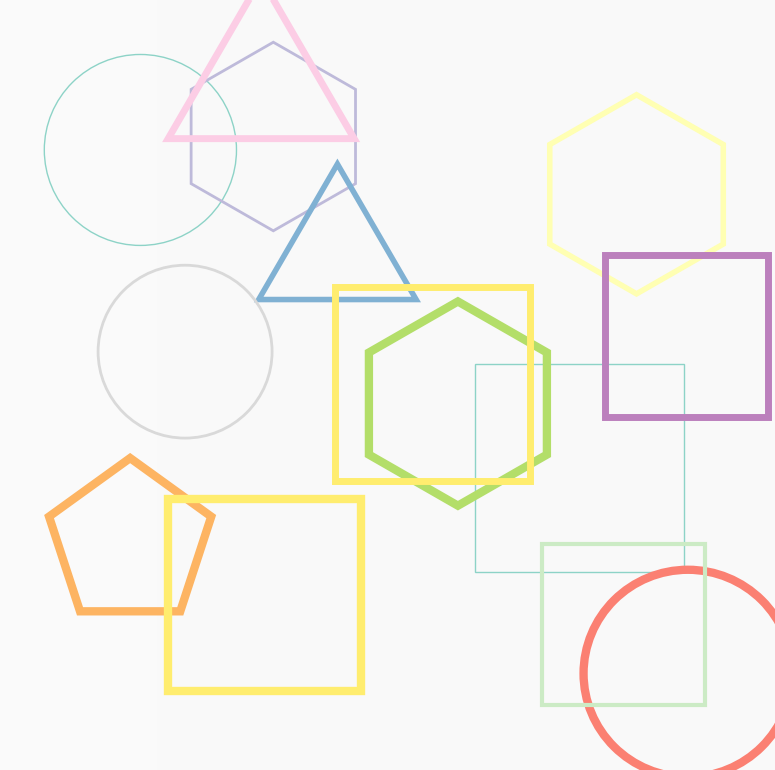[{"shape": "square", "thickness": 0.5, "radius": 0.68, "center": [0.748, 0.393]}, {"shape": "circle", "thickness": 0.5, "radius": 0.62, "center": [0.181, 0.805]}, {"shape": "hexagon", "thickness": 2, "radius": 0.65, "center": [0.821, 0.748]}, {"shape": "hexagon", "thickness": 1, "radius": 0.61, "center": [0.353, 0.823]}, {"shape": "circle", "thickness": 3, "radius": 0.67, "center": [0.888, 0.125]}, {"shape": "triangle", "thickness": 2, "radius": 0.59, "center": [0.435, 0.67]}, {"shape": "pentagon", "thickness": 3, "radius": 0.55, "center": [0.168, 0.295]}, {"shape": "hexagon", "thickness": 3, "radius": 0.66, "center": [0.591, 0.476]}, {"shape": "triangle", "thickness": 2.5, "radius": 0.69, "center": [0.337, 0.889]}, {"shape": "circle", "thickness": 1, "radius": 0.56, "center": [0.239, 0.543]}, {"shape": "square", "thickness": 2.5, "radius": 0.52, "center": [0.886, 0.563]}, {"shape": "square", "thickness": 1.5, "radius": 0.52, "center": [0.805, 0.189]}, {"shape": "square", "thickness": 3, "radius": 0.62, "center": [0.341, 0.227]}, {"shape": "square", "thickness": 2.5, "radius": 0.63, "center": [0.558, 0.501]}]